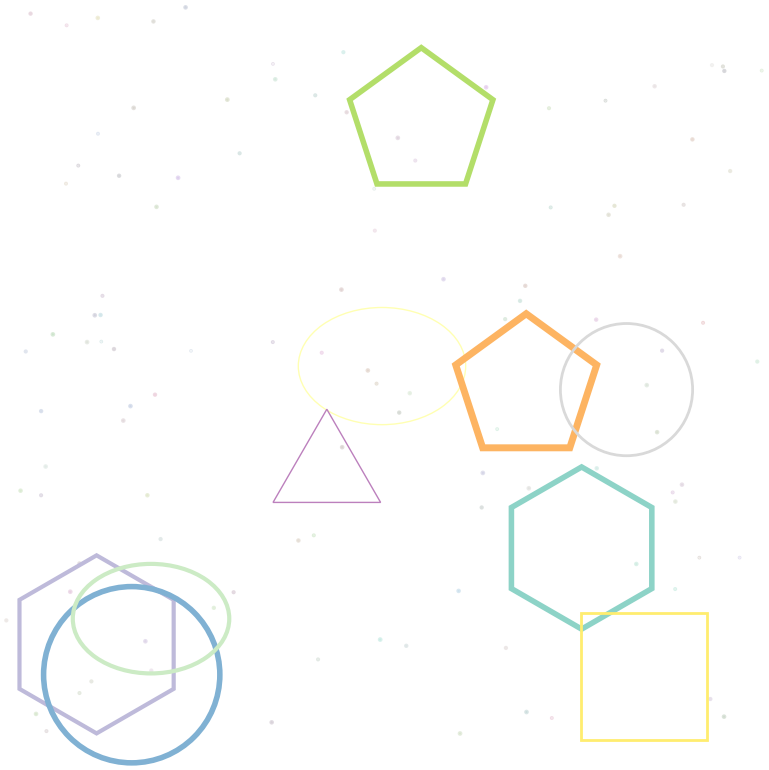[{"shape": "hexagon", "thickness": 2, "radius": 0.53, "center": [0.755, 0.288]}, {"shape": "oval", "thickness": 0.5, "radius": 0.54, "center": [0.496, 0.525]}, {"shape": "hexagon", "thickness": 1.5, "radius": 0.58, "center": [0.125, 0.163]}, {"shape": "circle", "thickness": 2, "radius": 0.57, "center": [0.171, 0.124]}, {"shape": "pentagon", "thickness": 2.5, "radius": 0.48, "center": [0.683, 0.496]}, {"shape": "pentagon", "thickness": 2, "radius": 0.49, "center": [0.547, 0.84]}, {"shape": "circle", "thickness": 1, "radius": 0.43, "center": [0.814, 0.494]}, {"shape": "triangle", "thickness": 0.5, "radius": 0.4, "center": [0.424, 0.388]}, {"shape": "oval", "thickness": 1.5, "radius": 0.51, "center": [0.196, 0.197]}, {"shape": "square", "thickness": 1, "radius": 0.41, "center": [0.836, 0.121]}]